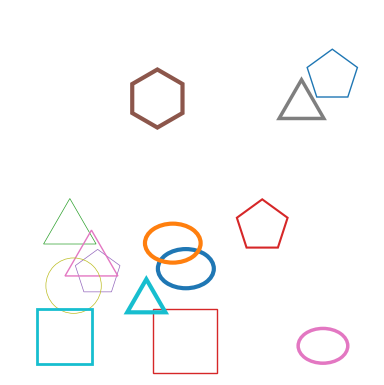[{"shape": "oval", "thickness": 3, "radius": 0.36, "center": [0.483, 0.302]}, {"shape": "pentagon", "thickness": 1, "radius": 0.34, "center": [0.863, 0.804]}, {"shape": "oval", "thickness": 3, "radius": 0.36, "center": [0.449, 0.368]}, {"shape": "triangle", "thickness": 0.5, "radius": 0.39, "center": [0.181, 0.406]}, {"shape": "pentagon", "thickness": 1.5, "radius": 0.35, "center": [0.681, 0.413]}, {"shape": "square", "thickness": 1, "radius": 0.42, "center": [0.481, 0.115]}, {"shape": "pentagon", "thickness": 0.5, "radius": 0.3, "center": [0.254, 0.291]}, {"shape": "hexagon", "thickness": 3, "radius": 0.38, "center": [0.409, 0.744]}, {"shape": "oval", "thickness": 2.5, "radius": 0.32, "center": [0.839, 0.102]}, {"shape": "triangle", "thickness": 1, "radius": 0.4, "center": [0.238, 0.323]}, {"shape": "triangle", "thickness": 2.5, "radius": 0.34, "center": [0.783, 0.726]}, {"shape": "circle", "thickness": 0.5, "radius": 0.36, "center": [0.191, 0.258]}, {"shape": "triangle", "thickness": 3, "radius": 0.29, "center": [0.38, 0.217]}, {"shape": "square", "thickness": 2, "radius": 0.36, "center": [0.167, 0.126]}]